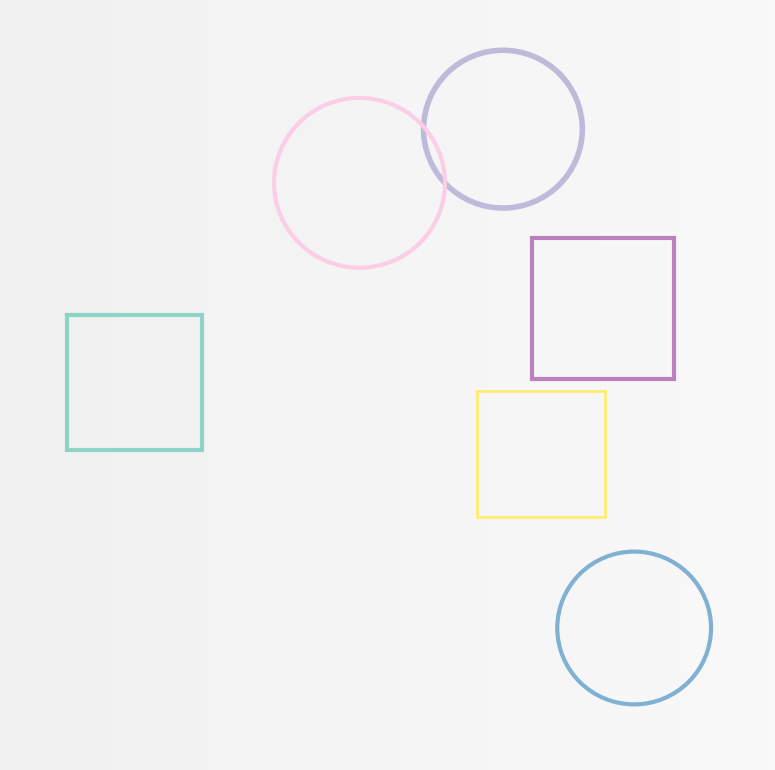[{"shape": "square", "thickness": 1.5, "radius": 0.44, "center": [0.173, 0.503]}, {"shape": "circle", "thickness": 2, "radius": 0.51, "center": [0.649, 0.832]}, {"shape": "circle", "thickness": 1.5, "radius": 0.5, "center": [0.818, 0.184]}, {"shape": "circle", "thickness": 1.5, "radius": 0.55, "center": [0.464, 0.763]}, {"shape": "square", "thickness": 1.5, "radius": 0.46, "center": [0.779, 0.6]}, {"shape": "square", "thickness": 1, "radius": 0.41, "center": [0.698, 0.41]}]